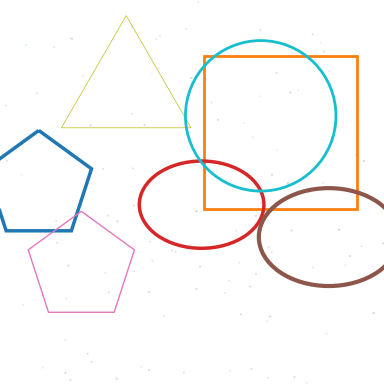[{"shape": "pentagon", "thickness": 2.5, "radius": 0.72, "center": [0.101, 0.517]}, {"shape": "square", "thickness": 2, "radius": 0.99, "center": [0.729, 0.655]}, {"shape": "oval", "thickness": 2.5, "radius": 0.81, "center": [0.524, 0.468]}, {"shape": "oval", "thickness": 3, "radius": 0.91, "center": [0.854, 0.384]}, {"shape": "pentagon", "thickness": 1, "radius": 0.73, "center": [0.211, 0.306]}, {"shape": "triangle", "thickness": 0.5, "radius": 0.97, "center": [0.328, 0.765]}, {"shape": "circle", "thickness": 2, "radius": 0.98, "center": [0.677, 0.699]}]